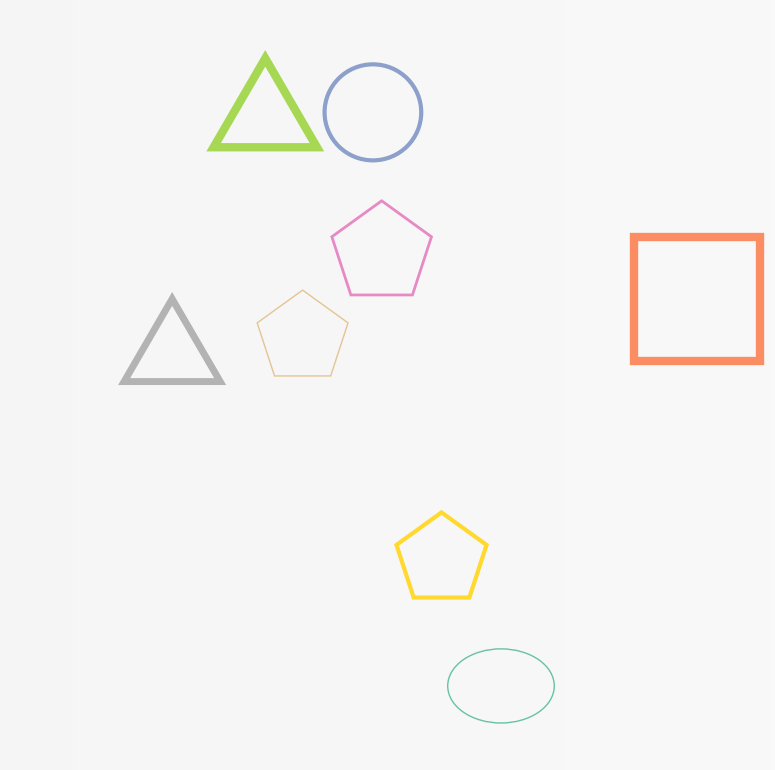[{"shape": "oval", "thickness": 0.5, "radius": 0.34, "center": [0.646, 0.109]}, {"shape": "square", "thickness": 3, "radius": 0.41, "center": [0.899, 0.612]}, {"shape": "circle", "thickness": 1.5, "radius": 0.31, "center": [0.481, 0.854]}, {"shape": "pentagon", "thickness": 1, "radius": 0.34, "center": [0.492, 0.672]}, {"shape": "triangle", "thickness": 3, "radius": 0.38, "center": [0.342, 0.847]}, {"shape": "pentagon", "thickness": 1.5, "radius": 0.31, "center": [0.57, 0.273]}, {"shape": "pentagon", "thickness": 0.5, "radius": 0.31, "center": [0.39, 0.562]}, {"shape": "triangle", "thickness": 2.5, "radius": 0.36, "center": [0.222, 0.54]}]